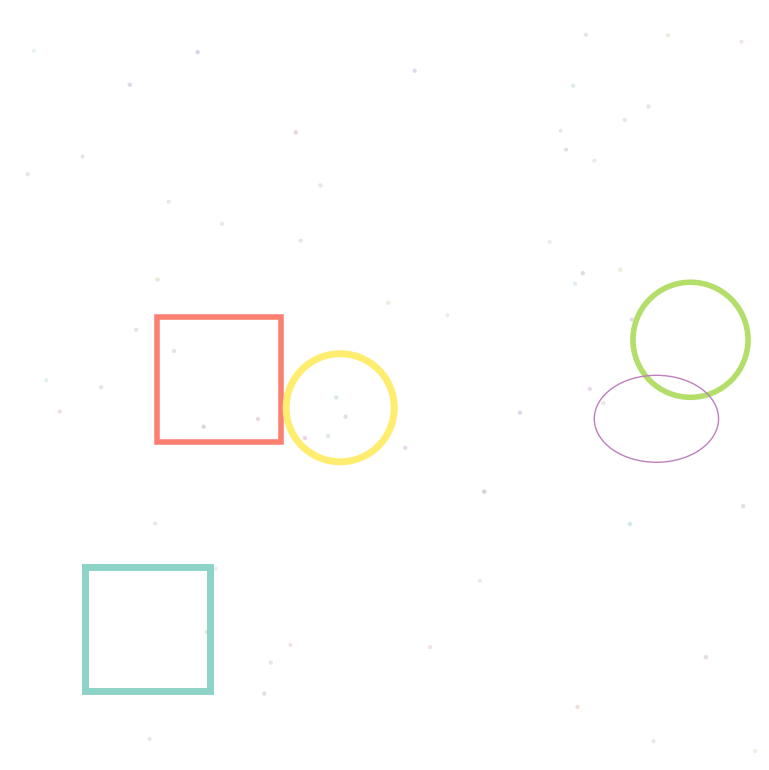[{"shape": "square", "thickness": 2.5, "radius": 0.4, "center": [0.191, 0.183]}, {"shape": "square", "thickness": 2, "radius": 0.4, "center": [0.284, 0.507]}, {"shape": "circle", "thickness": 2, "radius": 0.37, "center": [0.897, 0.559]}, {"shape": "oval", "thickness": 0.5, "radius": 0.4, "center": [0.853, 0.456]}, {"shape": "circle", "thickness": 2.5, "radius": 0.35, "center": [0.442, 0.47]}]